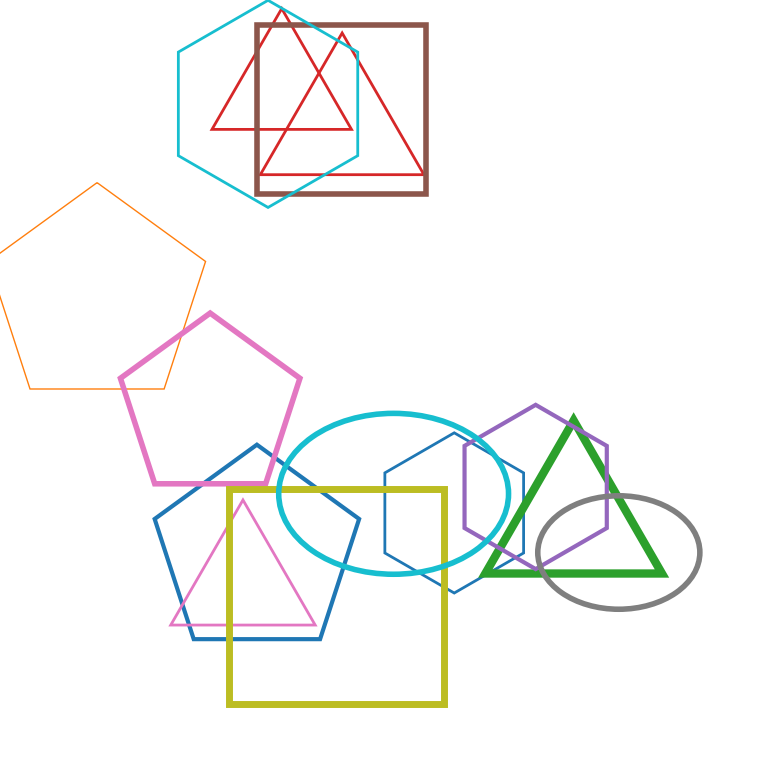[{"shape": "pentagon", "thickness": 1.5, "radius": 0.7, "center": [0.334, 0.283]}, {"shape": "hexagon", "thickness": 1, "radius": 0.52, "center": [0.59, 0.334]}, {"shape": "pentagon", "thickness": 0.5, "radius": 0.74, "center": [0.126, 0.615]}, {"shape": "triangle", "thickness": 3, "radius": 0.66, "center": [0.745, 0.321]}, {"shape": "triangle", "thickness": 1, "radius": 0.61, "center": [0.444, 0.834]}, {"shape": "triangle", "thickness": 1, "radius": 0.52, "center": [0.366, 0.884]}, {"shape": "hexagon", "thickness": 1.5, "radius": 0.53, "center": [0.696, 0.368]}, {"shape": "square", "thickness": 2, "radius": 0.55, "center": [0.443, 0.858]}, {"shape": "pentagon", "thickness": 2, "radius": 0.61, "center": [0.273, 0.471]}, {"shape": "triangle", "thickness": 1, "radius": 0.54, "center": [0.316, 0.242]}, {"shape": "oval", "thickness": 2, "radius": 0.53, "center": [0.804, 0.282]}, {"shape": "square", "thickness": 2.5, "radius": 0.7, "center": [0.437, 0.225]}, {"shape": "oval", "thickness": 2, "radius": 0.75, "center": [0.511, 0.359]}, {"shape": "hexagon", "thickness": 1, "radius": 0.67, "center": [0.348, 0.865]}]